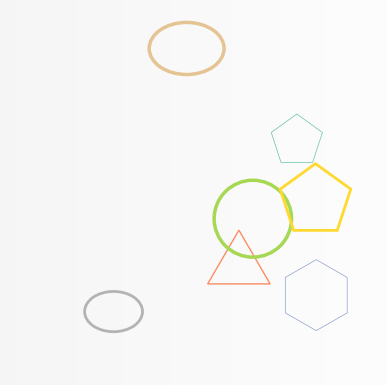[{"shape": "pentagon", "thickness": 0.5, "radius": 0.35, "center": [0.766, 0.634]}, {"shape": "triangle", "thickness": 1, "radius": 0.47, "center": [0.617, 0.309]}, {"shape": "hexagon", "thickness": 0.5, "radius": 0.46, "center": [0.816, 0.233]}, {"shape": "circle", "thickness": 2.5, "radius": 0.5, "center": [0.652, 0.432]}, {"shape": "pentagon", "thickness": 2, "radius": 0.48, "center": [0.814, 0.479]}, {"shape": "oval", "thickness": 2.5, "radius": 0.48, "center": [0.482, 0.874]}, {"shape": "oval", "thickness": 2, "radius": 0.37, "center": [0.293, 0.191]}]